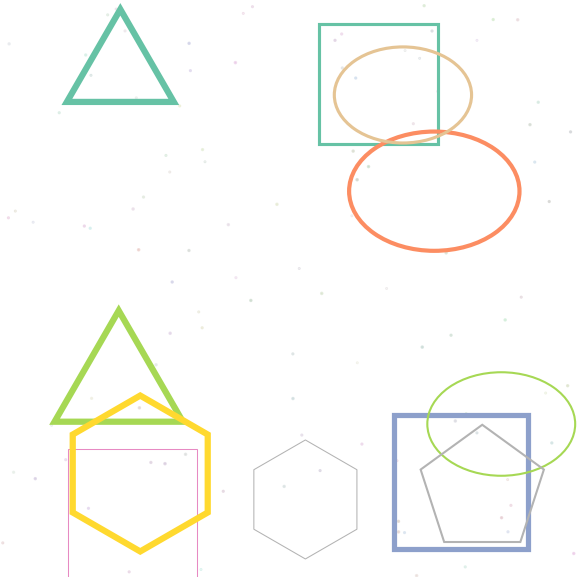[{"shape": "triangle", "thickness": 3, "radius": 0.53, "center": [0.208, 0.876]}, {"shape": "square", "thickness": 1.5, "radius": 0.52, "center": [0.656, 0.854]}, {"shape": "oval", "thickness": 2, "radius": 0.74, "center": [0.752, 0.668]}, {"shape": "square", "thickness": 2.5, "radius": 0.58, "center": [0.798, 0.165]}, {"shape": "square", "thickness": 0.5, "radius": 0.56, "center": [0.229, 0.109]}, {"shape": "oval", "thickness": 1, "radius": 0.64, "center": [0.868, 0.265]}, {"shape": "triangle", "thickness": 3, "radius": 0.64, "center": [0.206, 0.333]}, {"shape": "hexagon", "thickness": 3, "radius": 0.67, "center": [0.243, 0.179]}, {"shape": "oval", "thickness": 1.5, "radius": 0.59, "center": [0.698, 0.835]}, {"shape": "hexagon", "thickness": 0.5, "radius": 0.52, "center": [0.529, 0.134]}, {"shape": "pentagon", "thickness": 1, "radius": 0.56, "center": [0.835, 0.151]}]